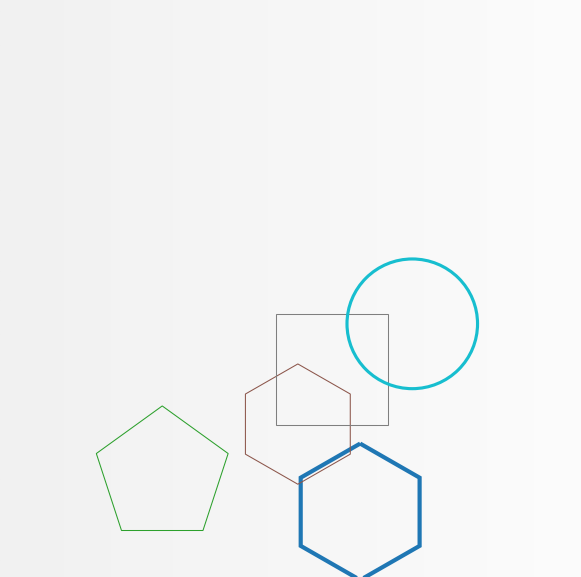[{"shape": "hexagon", "thickness": 2, "radius": 0.59, "center": [0.62, 0.113]}, {"shape": "pentagon", "thickness": 0.5, "radius": 0.6, "center": [0.279, 0.177]}, {"shape": "hexagon", "thickness": 0.5, "radius": 0.52, "center": [0.512, 0.265]}, {"shape": "square", "thickness": 0.5, "radius": 0.48, "center": [0.572, 0.36]}, {"shape": "circle", "thickness": 1.5, "radius": 0.56, "center": [0.709, 0.438]}]